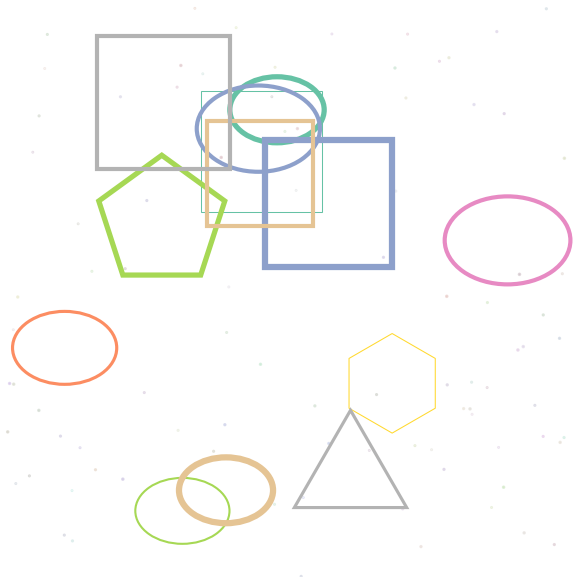[{"shape": "oval", "thickness": 2.5, "radius": 0.41, "center": [0.48, 0.809]}, {"shape": "square", "thickness": 0.5, "radius": 0.52, "center": [0.453, 0.737]}, {"shape": "oval", "thickness": 1.5, "radius": 0.45, "center": [0.112, 0.397]}, {"shape": "square", "thickness": 3, "radius": 0.55, "center": [0.568, 0.647]}, {"shape": "oval", "thickness": 2, "radius": 0.53, "center": [0.447, 0.776]}, {"shape": "oval", "thickness": 2, "radius": 0.54, "center": [0.879, 0.583]}, {"shape": "pentagon", "thickness": 2.5, "radius": 0.57, "center": [0.28, 0.616]}, {"shape": "oval", "thickness": 1, "radius": 0.41, "center": [0.316, 0.115]}, {"shape": "hexagon", "thickness": 0.5, "radius": 0.43, "center": [0.679, 0.335]}, {"shape": "square", "thickness": 2, "radius": 0.46, "center": [0.45, 0.699]}, {"shape": "oval", "thickness": 3, "radius": 0.41, "center": [0.391, 0.15]}, {"shape": "triangle", "thickness": 1.5, "radius": 0.56, "center": [0.607, 0.176]}, {"shape": "square", "thickness": 2, "radius": 0.58, "center": [0.283, 0.822]}]